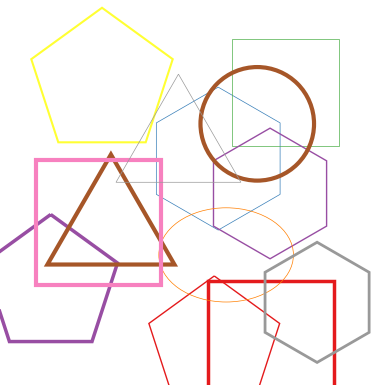[{"shape": "square", "thickness": 2.5, "radius": 0.82, "center": [0.703, 0.107]}, {"shape": "pentagon", "thickness": 1, "radius": 0.89, "center": [0.557, 0.105]}, {"shape": "hexagon", "thickness": 0.5, "radius": 0.93, "center": [0.567, 0.588]}, {"shape": "square", "thickness": 0.5, "radius": 0.7, "center": [0.741, 0.76]}, {"shape": "hexagon", "thickness": 1, "radius": 0.85, "center": [0.701, 0.497]}, {"shape": "pentagon", "thickness": 2.5, "radius": 0.91, "center": [0.132, 0.26]}, {"shape": "oval", "thickness": 0.5, "radius": 0.87, "center": [0.587, 0.338]}, {"shape": "pentagon", "thickness": 1.5, "radius": 0.97, "center": [0.265, 0.787]}, {"shape": "triangle", "thickness": 3, "radius": 0.95, "center": [0.288, 0.408]}, {"shape": "circle", "thickness": 3, "radius": 0.74, "center": [0.668, 0.678]}, {"shape": "square", "thickness": 3, "radius": 0.81, "center": [0.255, 0.422]}, {"shape": "triangle", "thickness": 0.5, "radius": 0.94, "center": [0.464, 0.62]}, {"shape": "hexagon", "thickness": 2, "radius": 0.78, "center": [0.824, 0.215]}]